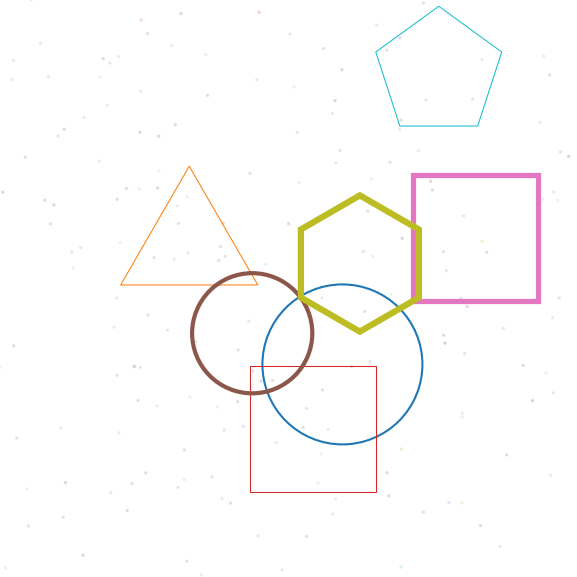[{"shape": "circle", "thickness": 1, "radius": 0.69, "center": [0.593, 0.368]}, {"shape": "triangle", "thickness": 0.5, "radius": 0.69, "center": [0.328, 0.574]}, {"shape": "square", "thickness": 0.5, "radius": 0.54, "center": [0.542, 0.256]}, {"shape": "circle", "thickness": 2, "radius": 0.52, "center": [0.437, 0.422]}, {"shape": "square", "thickness": 2.5, "radius": 0.54, "center": [0.823, 0.587]}, {"shape": "hexagon", "thickness": 3, "radius": 0.59, "center": [0.623, 0.543]}, {"shape": "pentagon", "thickness": 0.5, "radius": 0.57, "center": [0.76, 0.874]}]